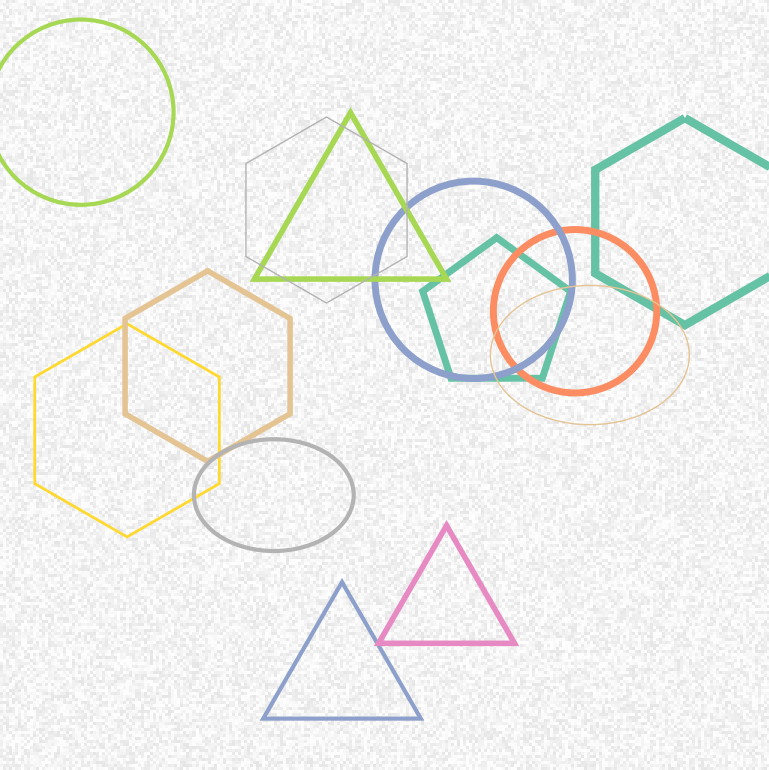[{"shape": "hexagon", "thickness": 3, "radius": 0.67, "center": [0.89, 0.712]}, {"shape": "pentagon", "thickness": 2.5, "radius": 0.5, "center": [0.645, 0.59]}, {"shape": "circle", "thickness": 2.5, "radius": 0.53, "center": [0.747, 0.596]}, {"shape": "circle", "thickness": 2.5, "radius": 0.64, "center": [0.615, 0.637]}, {"shape": "triangle", "thickness": 1.5, "radius": 0.59, "center": [0.444, 0.126]}, {"shape": "triangle", "thickness": 2, "radius": 0.51, "center": [0.58, 0.215]}, {"shape": "circle", "thickness": 1.5, "radius": 0.6, "center": [0.105, 0.854]}, {"shape": "triangle", "thickness": 2, "radius": 0.72, "center": [0.455, 0.71]}, {"shape": "hexagon", "thickness": 1, "radius": 0.69, "center": [0.165, 0.441]}, {"shape": "hexagon", "thickness": 2, "radius": 0.62, "center": [0.27, 0.525]}, {"shape": "oval", "thickness": 0.5, "radius": 0.65, "center": [0.766, 0.539]}, {"shape": "oval", "thickness": 1.5, "radius": 0.52, "center": [0.356, 0.357]}, {"shape": "hexagon", "thickness": 0.5, "radius": 0.6, "center": [0.424, 0.727]}]